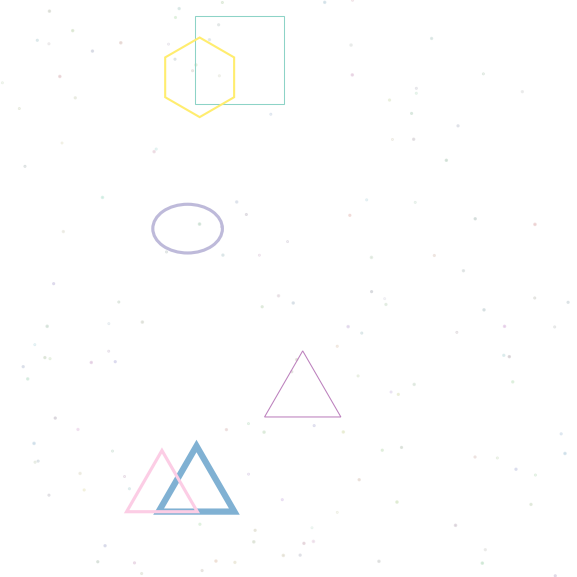[{"shape": "square", "thickness": 0.5, "radius": 0.38, "center": [0.415, 0.895]}, {"shape": "oval", "thickness": 1.5, "radius": 0.3, "center": [0.325, 0.603]}, {"shape": "triangle", "thickness": 3, "radius": 0.38, "center": [0.34, 0.151]}, {"shape": "triangle", "thickness": 1.5, "radius": 0.35, "center": [0.28, 0.148]}, {"shape": "triangle", "thickness": 0.5, "radius": 0.38, "center": [0.524, 0.315]}, {"shape": "hexagon", "thickness": 1, "radius": 0.34, "center": [0.346, 0.865]}]